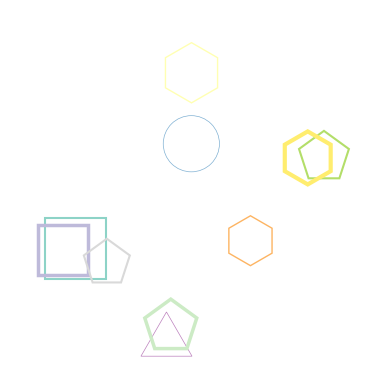[{"shape": "square", "thickness": 1.5, "radius": 0.4, "center": [0.196, 0.355]}, {"shape": "hexagon", "thickness": 1, "radius": 0.39, "center": [0.497, 0.811]}, {"shape": "square", "thickness": 2.5, "radius": 0.32, "center": [0.164, 0.35]}, {"shape": "circle", "thickness": 0.5, "radius": 0.36, "center": [0.497, 0.627]}, {"shape": "hexagon", "thickness": 1, "radius": 0.32, "center": [0.651, 0.375]}, {"shape": "pentagon", "thickness": 1.5, "radius": 0.34, "center": [0.841, 0.592]}, {"shape": "pentagon", "thickness": 1.5, "radius": 0.31, "center": [0.277, 0.317]}, {"shape": "triangle", "thickness": 0.5, "radius": 0.38, "center": [0.432, 0.113]}, {"shape": "pentagon", "thickness": 2.5, "radius": 0.35, "center": [0.444, 0.152]}, {"shape": "hexagon", "thickness": 3, "radius": 0.34, "center": [0.799, 0.59]}]